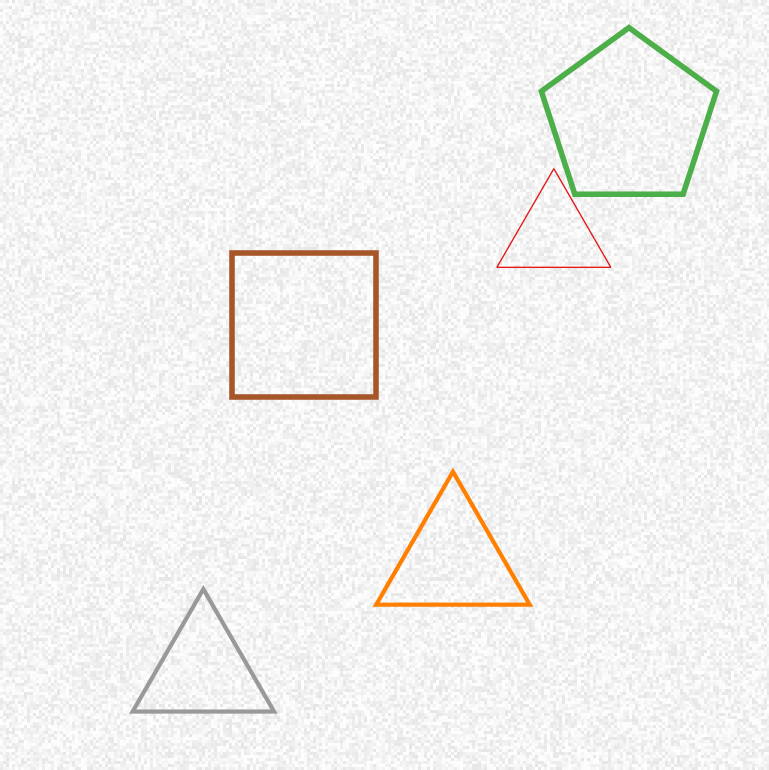[{"shape": "triangle", "thickness": 0.5, "radius": 0.43, "center": [0.719, 0.696]}, {"shape": "pentagon", "thickness": 2, "radius": 0.6, "center": [0.817, 0.845]}, {"shape": "triangle", "thickness": 1.5, "radius": 0.58, "center": [0.588, 0.272]}, {"shape": "square", "thickness": 2, "radius": 0.47, "center": [0.395, 0.578]}, {"shape": "triangle", "thickness": 1.5, "radius": 0.53, "center": [0.264, 0.129]}]